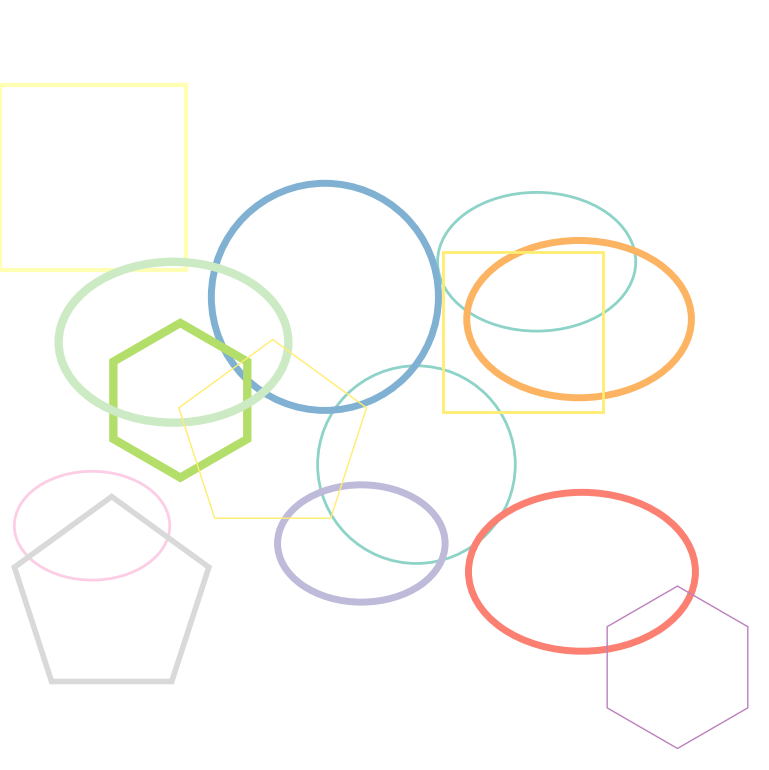[{"shape": "circle", "thickness": 1, "radius": 0.64, "center": [0.541, 0.397]}, {"shape": "oval", "thickness": 1, "radius": 0.64, "center": [0.697, 0.66]}, {"shape": "square", "thickness": 1.5, "radius": 0.6, "center": [0.121, 0.77]}, {"shape": "oval", "thickness": 2.5, "radius": 0.54, "center": [0.469, 0.294]}, {"shape": "oval", "thickness": 2.5, "radius": 0.74, "center": [0.756, 0.257]}, {"shape": "circle", "thickness": 2.5, "radius": 0.74, "center": [0.422, 0.614]}, {"shape": "oval", "thickness": 2.5, "radius": 0.73, "center": [0.752, 0.586]}, {"shape": "hexagon", "thickness": 3, "radius": 0.5, "center": [0.234, 0.48]}, {"shape": "oval", "thickness": 1, "radius": 0.5, "center": [0.12, 0.317]}, {"shape": "pentagon", "thickness": 2, "radius": 0.66, "center": [0.145, 0.222]}, {"shape": "hexagon", "thickness": 0.5, "radius": 0.53, "center": [0.88, 0.133]}, {"shape": "oval", "thickness": 3, "radius": 0.75, "center": [0.225, 0.556]}, {"shape": "pentagon", "thickness": 0.5, "radius": 0.64, "center": [0.354, 0.431]}, {"shape": "square", "thickness": 1, "radius": 0.52, "center": [0.679, 0.569]}]